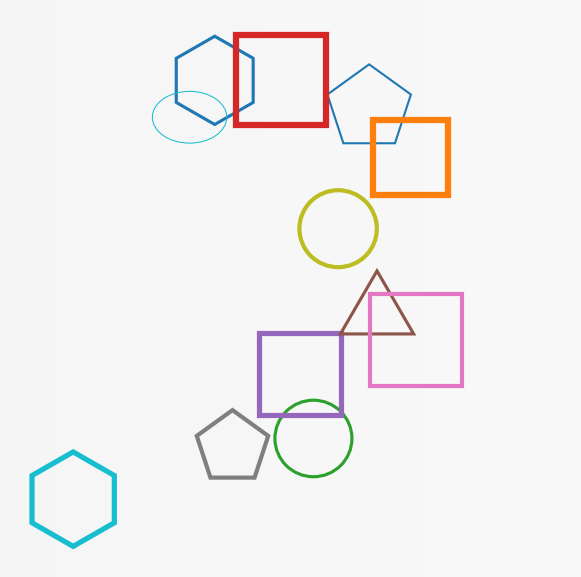[{"shape": "pentagon", "thickness": 1, "radius": 0.38, "center": [0.635, 0.812]}, {"shape": "hexagon", "thickness": 1.5, "radius": 0.38, "center": [0.369, 0.86]}, {"shape": "square", "thickness": 3, "radius": 0.32, "center": [0.707, 0.726]}, {"shape": "circle", "thickness": 1.5, "radius": 0.33, "center": [0.539, 0.24]}, {"shape": "square", "thickness": 3, "radius": 0.39, "center": [0.484, 0.86]}, {"shape": "square", "thickness": 2.5, "radius": 0.35, "center": [0.515, 0.352]}, {"shape": "triangle", "thickness": 1.5, "radius": 0.36, "center": [0.649, 0.457]}, {"shape": "square", "thickness": 2, "radius": 0.4, "center": [0.716, 0.41]}, {"shape": "pentagon", "thickness": 2, "radius": 0.32, "center": [0.4, 0.224]}, {"shape": "circle", "thickness": 2, "radius": 0.33, "center": [0.582, 0.603]}, {"shape": "hexagon", "thickness": 2.5, "radius": 0.41, "center": [0.126, 0.135]}, {"shape": "oval", "thickness": 0.5, "radius": 0.32, "center": [0.326, 0.796]}]